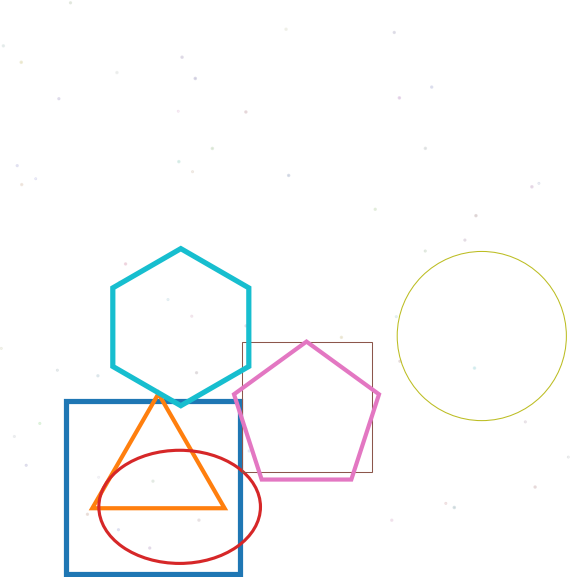[{"shape": "square", "thickness": 2.5, "radius": 0.75, "center": [0.265, 0.156]}, {"shape": "triangle", "thickness": 2, "radius": 0.66, "center": [0.274, 0.185]}, {"shape": "oval", "thickness": 1.5, "radius": 0.7, "center": [0.311, 0.121]}, {"shape": "square", "thickness": 0.5, "radius": 0.56, "center": [0.531, 0.295]}, {"shape": "pentagon", "thickness": 2, "radius": 0.66, "center": [0.531, 0.276]}, {"shape": "circle", "thickness": 0.5, "radius": 0.73, "center": [0.834, 0.417]}, {"shape": "hexagon", "thickness": 2.5, "radius": 0.68, "center": [0.313, 0.433]}]